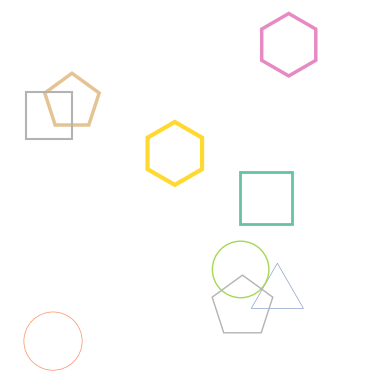[{"shape": "square", "thickness": 2, "radius": 0.33, "center": [0.691, 0.486]}, {"shape": "circle", "thickness": 0.5, "radius": 0.38, "center": [0.138, 0.114]}, {"shape": "triangle", "thickness": 0.5, "radius": 0.39, "center": [0.72, 0.238]}, {"shape": "hexagon", "thickness": 2.5, "radius": 0.41, "center": [0.75, 0.884]}, {"shape": "circle", "thickness": 1, "radius": 0.37, "center": [0.625, 0.3]}, {"shape": "hexagon", "thickness": 3, "radius": 0.41, "center": [0.454, 0.602]}, {"shape": "pentagon", "thickness": 2.5, "radius": 0.37, "center": [0.187, 0.735]}, {"shape": "pentagon", "thickness": 1, "radius": 0.41, "center": [0.63, 0.203]}, {"shape": "square", "thickness": 1.5, "radius": 0.3, "center": [0.127, 0.7]}]